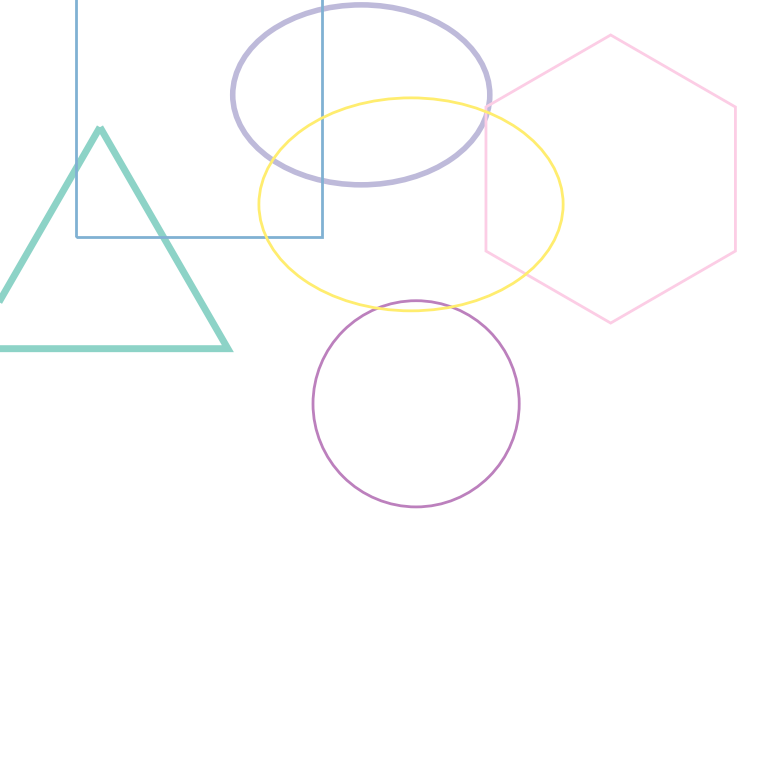[{"shape": "triangle", "thickness": 2.5, "radius": 0.96, "center": [0.13, 0.643]}, {"shape": "oval", "thickness": 2, "radius": 0.83, "center": [0.469, 0.877]}, {"shape": "square", "thickness": 1, "radius": 0.8, "center": [0.258, 0.852]}, {"shape": "hexagon", "thickness": 1, "radius": 0.94, "center": [0.793, 0.768]}, {"shape": "circle", "thickness": 1, "radius": 0.67, "center": [0.54, 0.476]}, {"shape": "oval", "thickness": 1, "radius": 0.99, "center": [0.534, 0.735]}]